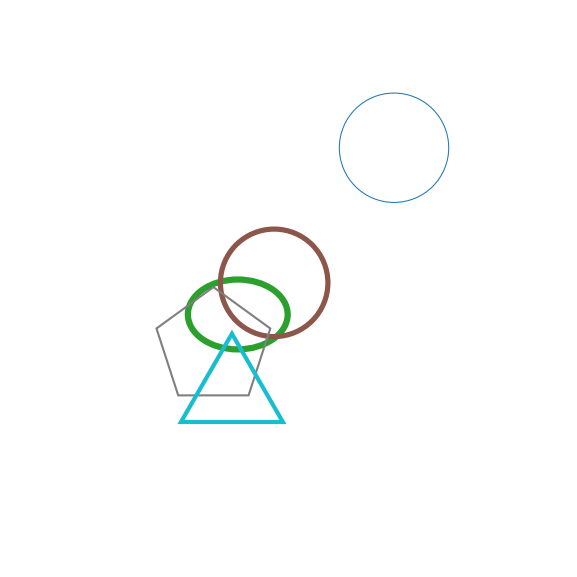[{"shape": "circle", "thickness": 0.5, "radius": 0.47, "center": [0.682, 0.743]}, {"shape": "oval", "thickness": 3, "radius": 0.43, "center": [0.412, 0.455]}, {"shape": "circle", "thickness": 2.5, "radius": 0.47, "center": [0.475, 0.509]}, {"shape": "pentagon", "thickness": 1, "radius": 0.52, "center": [0.37, 0.398]}, {"shape": "triangle", "thickness": 2, "radius": 0.51, "center": [0.402, 0.319]}]